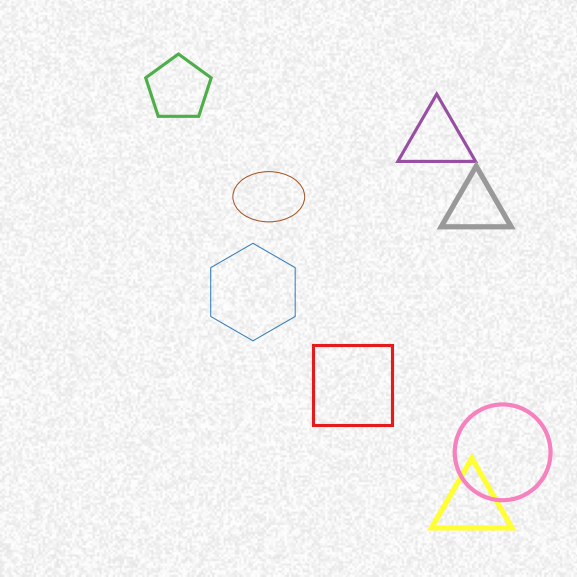[{"shape": "square", "thickness": 1.5, "radius": 0.35, "center": [0.61, 0.332]}, {"shape": "hexagon", "thickness": 0.5, "radius": 0.42, "center": [0.438, 0.493]}, {"shape": "pentagon", "thickness": 1.5, "radius": 0.3, "center": [0.309, 0.846]}, {"shape": "triangle", "thickness": 1.5, "radius": 0.39, "center": [0.756, 0.759]}, {"shape": "triangle", "thickness": 2.5, "radius": 0.4, "center": [0.817, 0.125]}, {"shape": "oval", "thickness": 0.5, "radius": 0.31, "center": [0.465, 0.658]}, {"shape": "circle", "thickness": 2, "radius": 0.41, "center": [0.87, 0.216]}, {"shape": "triangle", "thickness": 2.5, "radius": 0.35, "center": [0.825, 0.641]}]